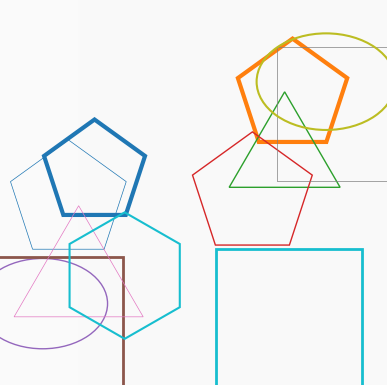[{"shape": "pentagon", "thickness": 0.5, "radius": 0.79, "center": [0.176, 0.48]}, {"shape": "pentagon", "thickness": 3, "radius": 0.69, "center": [0.244, 0.553]}, {"shape": "pentagon", "thickness": 3, "radius": 0.74, "center": [0.755, 0.751]}, {"shape": "triangle", "thickness": 1, "radius": 0.83, "center": [0.735, 0.596]}, {"shape": "pentagon", "thickness": 1, "radius": 0.81, "center": [0.651, 0.495]}, {"shape": "oval", "thickness": 1, "radius": 0.84, "center": [0.11, 0.211]}, {"shape": "square", "thickness": 2, "radius": 0.98, "center": [0.121, 0.134]}, {"shape": "triangle", "thickness": 0.5, "radius": 0.96, "center": [0.203, 0.273]}, {"shape": "square", "thickness": 0.5, "radius": 0.87, "center": [0.889, 0.704]}, {"shape": "oval", "thickness": 1.5, "radius": 0.9, "center": [0.841, 0.788]}, {"shape": "hexagon", "thickness": 1.5, "radius": 0.82, "center": [0.322, 0.284]}, {"shape": "square", "thickness": 2, "radius": 0.94, "center": [0.745, 0.165]}]